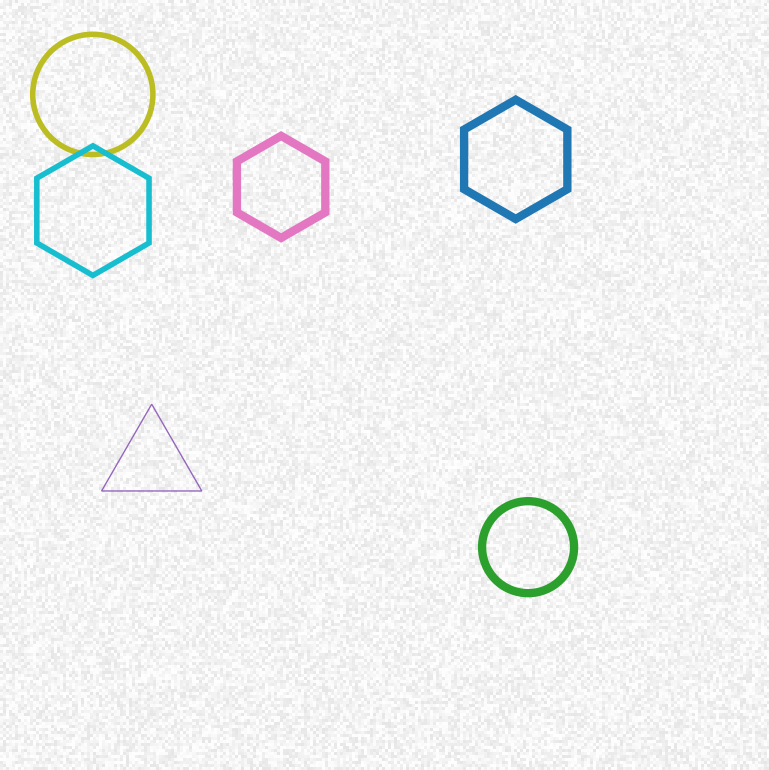[{"shape": "hexagon", "thickness": 3, "radius": 0.39, "center": [0.67, 0.793]}, {"shape": "circle", "thickness": 3, "radius": 0.3, "center": [0.686, 0.289]}, {"shape": "triangle", "thickness": 0.5, "radius": 0.38, "center": [0.197, 0.4]}, {"shape": "hexagon", "thickness": 3, "radius": 0.33, "center": [0.365, 0.757]}, {"shape": "circle", "thickness": 2, "radius": 0.39, "center": [0.121, 0.877]}, {"shape": "hexagon", "thickness": 2, "radius": 0.42, "center": [0.121, 0.726]}]